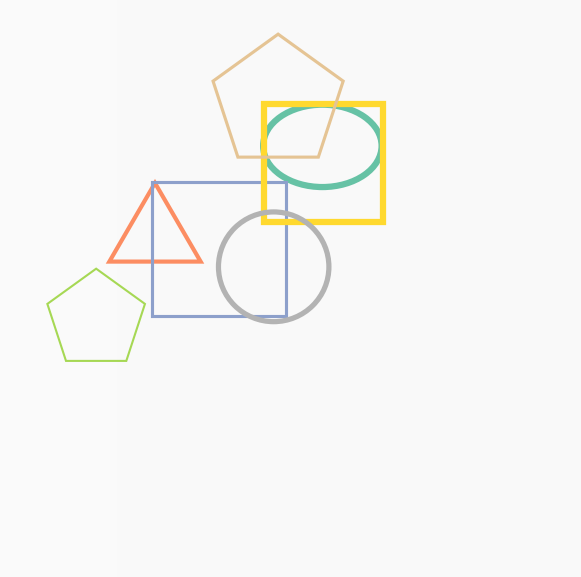[{"shape": "oval", "thickness": 3, "radius": 0.51, "center": [0.555, 0.747]}, {"shape": "triangle", "thickness": 2, "radius": 0.45, "center": [0.267, 0.592]}, {"shape": "square", "thickness": 1.5, "radius": 0.58, "center": [0.377, 0.568]}, {"shape": "pentagon", "thickness": 1, "radius": 0.44, "center": [0.165, 0.446]}, {"shape": "square", "thickness": 3, "radius": 0.51, "center": [0.556, 0.716]}, {"shape": "pentagon", "thickness": 1.5, "radius": 0.59, "center": [0.478, 0.822]}, {"shape": "circle", "thickness": 2.5, "radius": 0.48, "center": [0.471, 0.537]}]